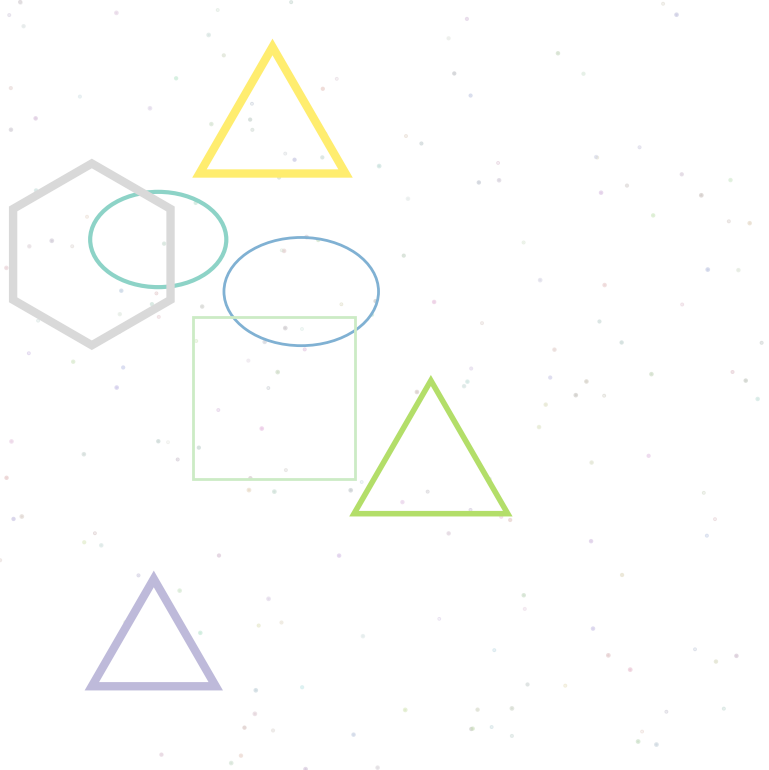[{"shape": "oval", "thickness": 1.5, "radius": 0.44, "center": [0.206, 0.689]}, {"shape": "triangle", "thickness": 3, "radius": 0.46, "center": [0.2, 0.155]}, {"shape": "oval", "thickness": 1, "radius": 0.5, "center": [0.391, 0.621]}, {"shape": "triangle", "thickness": 2, "radius": 0.58, "center": [0.56, 0.391]}, {"shape": "hexagon", "thickness": 3, "radius": 0.59, "center": [0.119, 0.67]}, {"shape": "square", "thickness": 1, "radius": 0.53, "center": [0.356, 0.483]}, {"shape": "triangle", "thickness": 3, "radius": 0.55, "center": [0.354, 0.829]}]